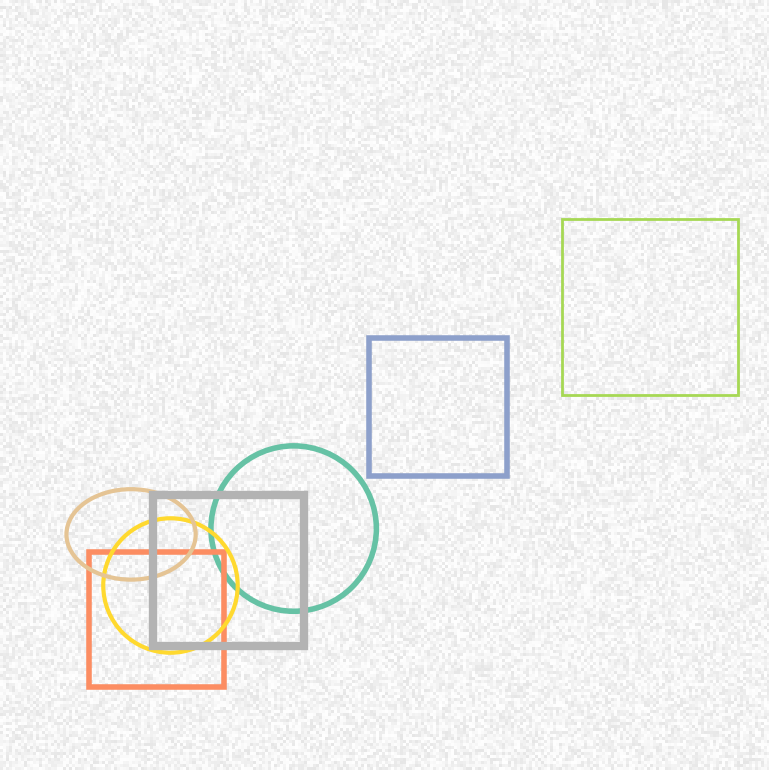[{"shape": "circle", "thickness": 2, "radius": 0.54, "center": [0.381, 0.314]}, {"shape": "square", "thickness": 2, "radius": 0.44, "center": [0.204, 0.196]}, {"shape": "square", "thickness": 2, "radius": 0.45, "center": [0.568, 0.471]}, {"shape": "square", "thickness": 1, "radius": 0.57, "center": [0.844, 0.601]}, {"shape": "circle", "thickness": 1.5, "radius": 0.44, "center": [0.221, 0.24]}, {"shape": "oval", "thickness": 1.5, "radius": 0.42, "center": [0.17, 0.306]}, {"shape": "square", "thickness": 3, "radius": 0.49, "center": [0.297, 0.26]}]